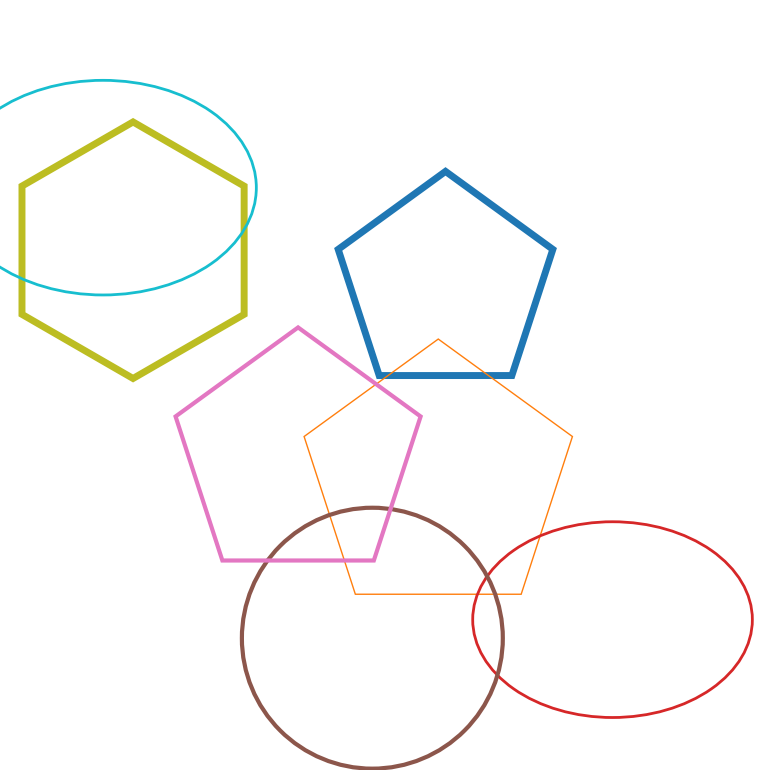[{"shape": "pentagon", "thickness": 2.5, "radius": 0.73, "center": [0.579, 0.631]}, {"shape": "pentagon", "thickness": 0.5, "radius": 0.92, "center": [0.569, 0.376]}, {"shape": "oval", "thickness": 1, "radius": 0.91, "center": [0.795, 0.195]}, {"shape": "circle", "thickness": 1.5, "radius": 0.85, "center": [0.484, 0.171]}, {"shape": "pentagon", "thickness": 1.5, "radius": 0.84, "center": [0.387, 0.407]}, {"shape": "hexagon", "thickness": 2.5, "radius": 0.83, "center": [0.173, 0.675]}, {"shape": "oval", "thickness": 1, "radius": 1.0, "center": [0.134, 0.756]}]